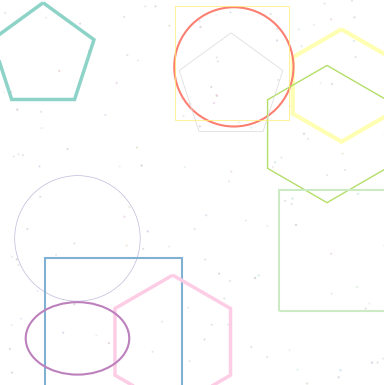[{"shape": "pentagon", "thickness": 2.5, "radius": 0.69, "center": [0.112, 0.854]}, {"shape": "hexagon", "thickness": 3, "radius": 0.73, "center": [0.887, 0.778]}, {"shape": "circle", "thickness": 0.5, "radius": 0.82, "center": [0.201, 0.381]}, {"shape": "circle", "thickness": 1.5, "radius": 0.77, "center": [0.607, 0.826]}, {"shape": "square", "thickness": 1.5, "radius": 0.89, "center": [0.295, 0.152]}, {"shape": "hexagon", "thickness": 1, "radius": 0.89, "center": [0.849, 0.652]}, {"shape": "hexagon", "thickness": 2.5, "radius": 0.87, "center": [0.449, 0.112]}, {"shape": "pentagon", "thickness": 0.5, "radius": 0.71, "center": [0.6, 0.773]}, {"shape": "oval", "thickness": 1.5, "radius": 0.67, "center": [0.201, 0.121]}, {"shape": "square", "thickness": 1.5, "radius": 0.78, "center": [0.88, 0.35]}, {"shape": "square", "thickness": 0.5, "radius": 0.74, "center": [0.603, 0.837]}]